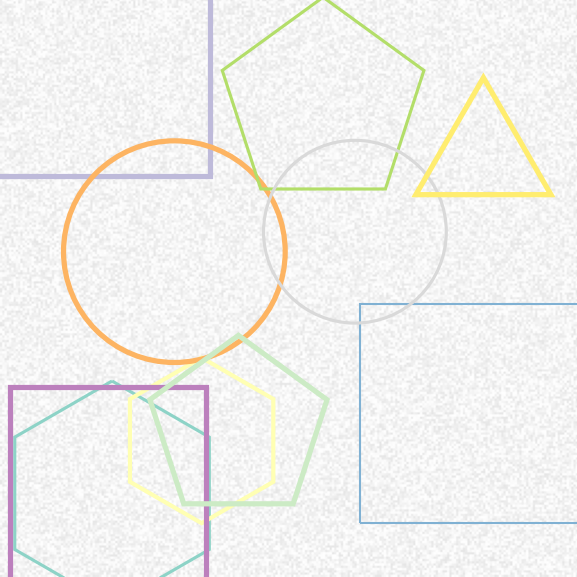[{"shape": "hexagon", "thickness": 1.5, "radius": 0.97, "center": [0.194, 0.145]}, {"shape": "hexagon", "thickness": 2, "radius": 0.72, "center": [0.349, 0.237]}, {"shape": "square", "thickness": 2.5, "radius": 0.96, "center": [0.172, 0.885]}, {"shape": "square", "thickness": 1, "radius": 0.95, "center": [0.813, 0.283]}, {"shape": "circle", "thickness": 2.5, "radius": 0.96, "center": [0.302, 0.563]}, {"shape": "pentagon", "thickness": 1.5, "radius": 0.92, "center": [0.559, 0.82]}, {"shape": "circle", "thickness": 1.5, "radius": 0.79, "center": [0.615, 0.598]}, {"shape": "square", "thickness": 2.5, "radius": 0.85, "center": [0.187, 0.16]}, {"shape": "pentagon", "thickness": 2.5, "radius": 0.81, "center": [0.413, 0.257]}, {"shape": "triangle", "thickness": 2.5, "radius": 0.68, "center": [0.837, 0.73]}]